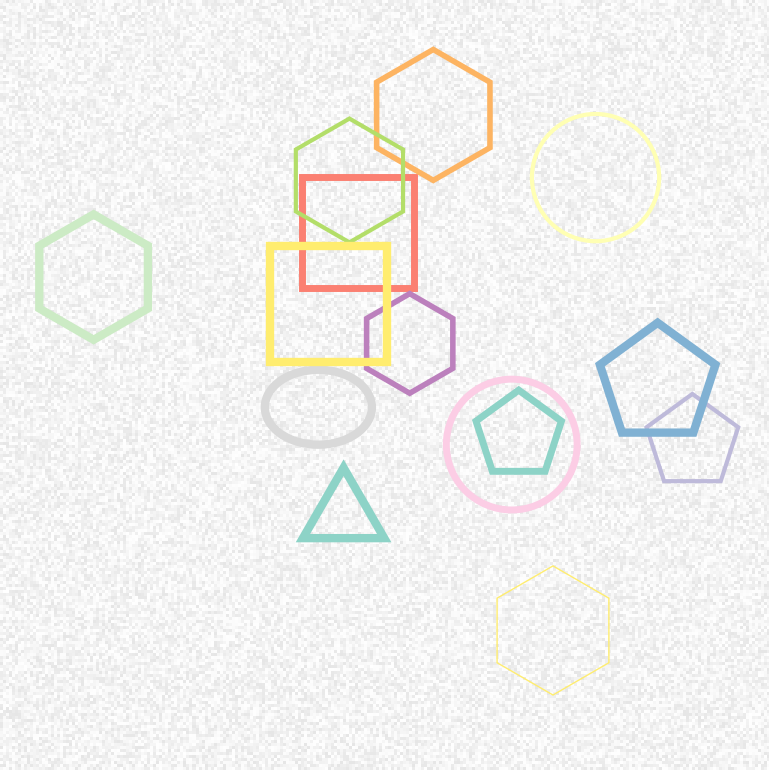[{"shape": "triangle", "thickness": 3, "radius": 0.3, "center": [0.446, 0.332]}, {"shape": "pentagon", "thickness": 2.5, "radius": 0.29, "center": [0.674, 0.435]}, {"shape": "circle", "thickness": 1.5, "radius": 0.41, "center": [0.773, 0.769]}, {"shape": "pentagon", "thickness": 1.5, "radius": 0.31, "center": [0.899, 0.426]}, {"shape": "square", "thickness": 2.5, "radius": 0.36, "center": [0.465, 0.698]}, {"shape": "pentagon", "thickness": 3, "radius": 0.39, "center": [0.854, 0.502]}, {"shape": "hexagon", "thickness": 2, "radius": 0.42, "center": [0.563, 0.851]}, {"shape": "hexagon", "thickness": 1.5, "radius": 0.4, "center": [0.454, 0.766]}, {"shape": "circle", "thickness": 2.5, "radius": 0.42, "center": [0.665, 0.423]}, {"shape": "oval", "thickness": 3, "radius": 0.35, "center": [0.413, 0.471]}, {"shape": "hexagon", "thickness": 2, "radius": 0.32, "center": [0.532, 0.554]}, {"shape": "hexagon", "thickness": 3, "radius": 0.41, "center": [0.122, 0.64]}, {"shape": "square", "thickness": 3, "radius": 0.38, "center": [0.426, 0.605]}, {"shape": "hexagon", "thickness": 0.5, "radius": 0.42, "center": [0.718, 0.181]}]